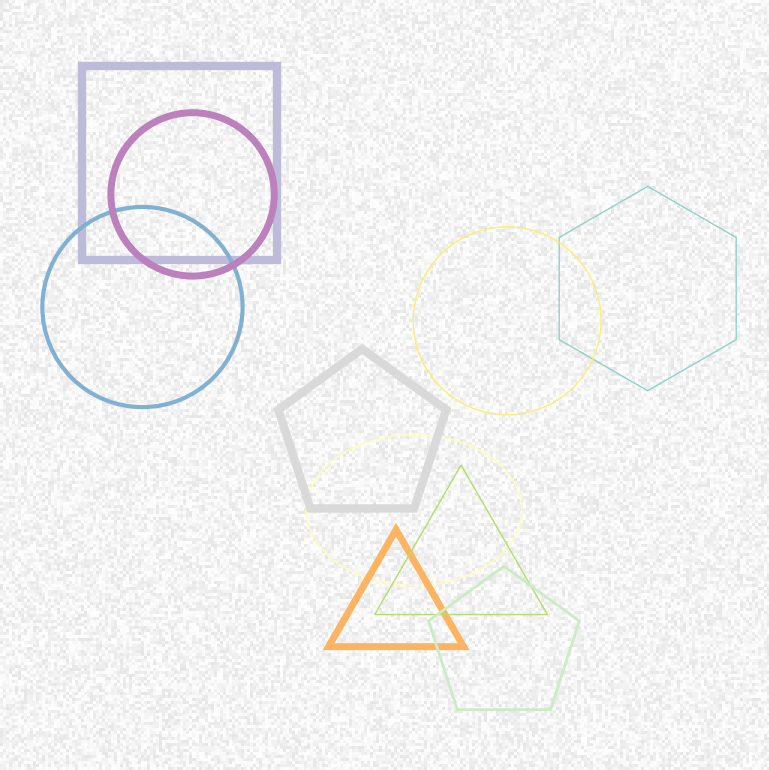[{"shape": "hexagon", "thickness": 0.5, "radius": 0.66, "center": [0.841, 0.625]}, {"shape": "oval", "thickness": 0.5, "radius": 0.7, "center": [0.538, 0.338]}, {"shape": "square", "thickness": 3, "radius": 0.63, "center": [0.233, 0.788]}, {"shape": "circle", "thickness": 1.5, "radius": 0.65, "center": [0.185, 0.601]}, {"shape": "triangle", "thickness": 2.5, "radius": 0.51, "center": [0.514, 0.211]}, {"shape": "triangle", "thickness": 0.5, "radius": 0.65, "center": [0.599, 0.267]}, {"shape": "pentagon", "thickness": 3, "radius": 0.57, "center": [0.47, 0.432]}, {"shape": "circle", "thickness": 2.5, "radius": 0.53, "center": [0.25, 0.748]}, {"shape": "pentagon", "thickness": 1, "radius": 0.51, "center": [0.654, 0.162]}, {"shape": "circle", "thickness": 0.5, "radius": 0.61, "center": [0.659, 0.583]}]